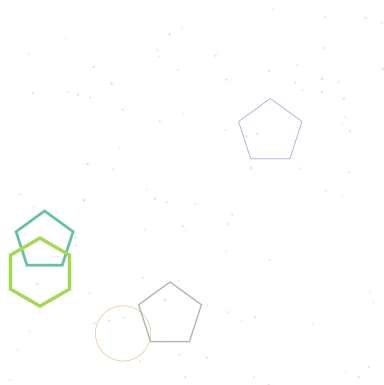[{"shape": "pentagon", "thickness": 2, "radius": 0.39, "center": [0.116, 0.374]}, {"shape": "pentagon", "thickness": 0.5, "radius": 0.43, "center": [0.702, 0.658]}, {"shape": "hexagon", "thickness": 2.5, "radius": 0.44, "center": [0.104, 0.293]}, {"shape": "circle", "thickness": 0.5, "radius": 0.36, "center": [0.319, 0.134]}, {"shape": "pentagon", "thickness": 1, "radius": 0.43, "center": [0.442, 0.182]}]